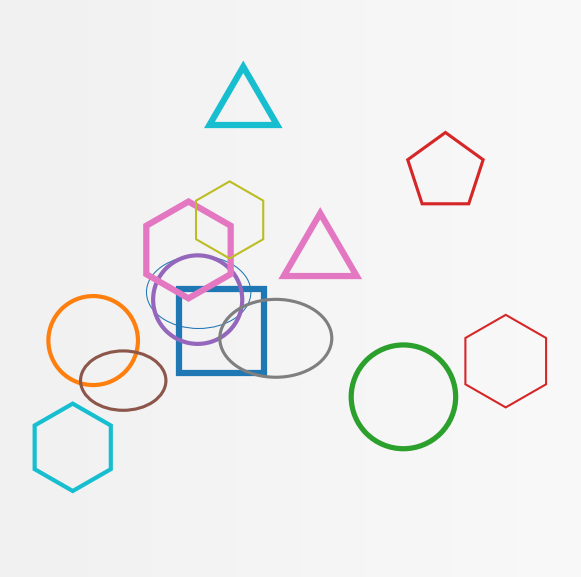[{"shape": "oval", "thickness": 0.5, "radius": 0.45, "center": [0.342, 0.493]}, {"shape": "square", "thickness": 3, "radius": 0.36, "center": [0.382, 0.425]}, {"shape": "circle", "thickness": 2, "radius": 0.39, "center": [0.16, 0.409]}, {"shape": "circle", "thickness": 2.5, "radius": 0.45, "center": [0.694, 0.312]}, {"shape": "hexagon", "thickness": 1, "radius": 0.4, "center": [0.87, 0.374]}, {"shape": "pentagon", "thickness": 1.5, "radius": 0.34, "center": [0.766, 0.701]}, {"shape": "circle", "thickness": 2, "radius": 0.38, "center": [0.34, 0.48]}, {"shape": "oval", "thickness": 1.5, "radius": 0.37, "center": [0.212, 0.34]}, {"shape": "hexagon", "thickness": 3, "radius": 0.42, "center": [0.324, 0.566]}, {"shape": "triangle", "thickness": 3, "radius": 0.36, "center": [0.551, 0.557]}, {"shape": "oval", "thickness": 1.5, "radius": 0.48, "center": [0.474, 0.413]}, {"shape": "hexagon", "thickness": 1, "radius": 0.33, "center": [0.395, 0.618]}, {"shape": "hexagon", "thickness": 2, "radius": 0.38, "center": [0.125, 0.225]}, {"shape": "triangle", "thickness": 3, "radius": 0.34, "center": [0.419, 0.816]}]